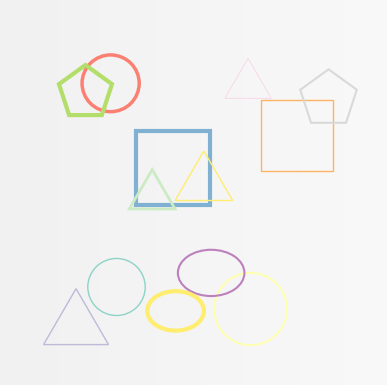[{"shape": "circle", "thickness": 1, "radius": 0.37, "center": [0.301, 0.255]}, {"shape": "circle", "thickness": 1.5, "radius": 0.47, "center": [0.647, 0.197]}, {"shape": "triangle", "thickness": 1, "radius": 0.48, "center": [0.196, 0.153]}, {"shape": "circle", "thickness": 2.5, "radius": 0.37, "center": [0.286, 0.784]}, {"shape": "square", "thickness": 3, "radius": 0.48, "center": [0.446, 0.563]}, {"shape": "square", "thickness": 1, "radius": 0.46, "center": [0.767, 0.649]}, {"shape": "pentagon", "thickness": 3, "radius": 0.36, "center": [0.221, 0.759]}, {"shape": "triangle", "thickness": 0.5, "radius": 0.35, "center": [0.64, 0.779]}, {"shape": "pentagon", "thickness": 1.5, "radius": 0.38, "center": [0.848, 0.743]}, {"shape": "oval", "thickness": 1.5, "radius": 0.43, "center": [0.545, 0.291]}, {"shape": "triangle", "thickness": 2, "radius": 0.34, "center": [0.393, 0.491]}, {"shape": "triangle", "thickness": 1, "radius": 0.43, "center": [0.526, 0.522]}, {"shape": "oval", "thickness": 3, "radius": 0.37, "center": [0.453, 0.192]}]